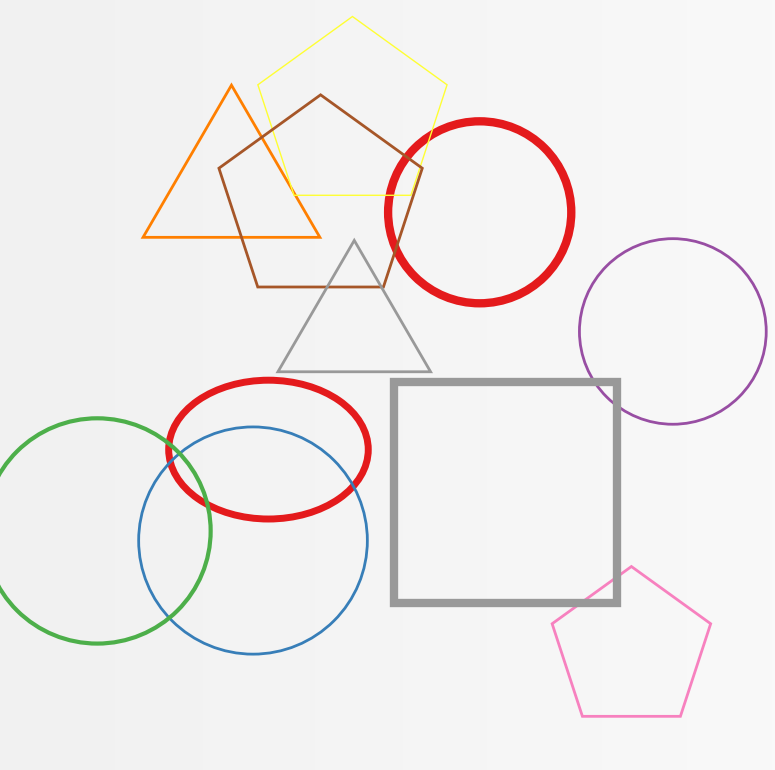[{"shape": "oval", "thickness": 2.5, "radius": 0.64, "center": [0.346, 0.416]}, {"shape": "circle", "thickness": 3, "radius": 0.59, "center": [0.619, 0.724]}, {"shape": "circle", "thickness": 1, "radius": 0.74, "center": [0.326, 0.298]}, {"shape": "circle", "thickness": 1.5, "radius": 0.73, "center": [0.126, 0.31]}, {"shape": "circle", "thickness": 1, "radius": 0.6, "center": [0.868, 0.57]}, {"shape": "triangle", "thickness": 1, "radius": 0.66, "center": [0.299, 0.758]}, {"shape": "pentagon", "thickness": 0.5, "radius": 0.64, "center": [0.455, 0.85]}, {"shape": "pentagon", "thickness": 1, "radius": 0.69, "center": [0.414, 0.739]}, {"shape": "pentagon", "thickness": 1, "radius": 0.54, "center": [0.815, 0.157]}, {"shape": "square", "thickness": 3, "radius": 0.72, "center": [0.652, 0.36]}, {"shape": "triangle", "thickness": 1, "radius": 0.57, "center": [0.457, 0.574]}]